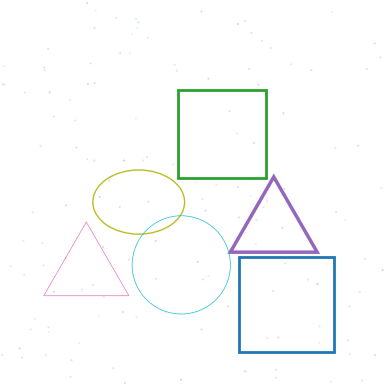[{"shape": "square", "thickness": 2, "radius": 0.62, "center": [0.745, 0.21]}, {"shape": "square", "thickness": 2, "radius": 0.57, "center": [0.578, 0.653]}, {"shape": "triangle", "thickness": 2.5, "radius": 0.65, "center": [0.711, 0.41]}, {"shape": "triangle", "thickness": 0.5, "radius": 0.64, "center": [0.224, 0.296]}, {"shape": "oval", "thickness": 1, "radius": 0.6, "center": [0.36, 0.475]}, {"shape": "circle", "thickness": 0.5, "radius": 0.64, "center": [0.471, 0.312]}]